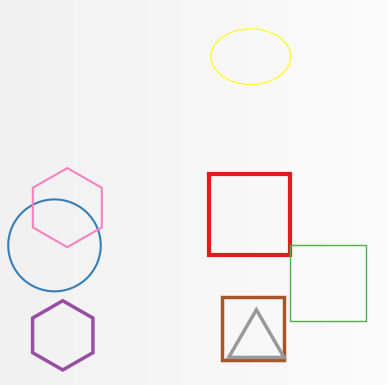[{"shape": "square", "thickness": 3, "radius": 0.52, "center": [0.644, 0.443]}, {"shape": "circle", "thickness": 1.5, "radius": 0.6, "center": [0.141, 0.363]}, {"shape": "square", "thickness": 1, "radius": 0.49, "center": [0.846, 0.265]}, {"shape": "hexagon", "thickness": 2.5, "radius": 0.45, "center": [0.162, 0.129]}, {"shape": "oval", "thickness": 1, "radius": 0.52, "center": [0.647, 0.853]}, {"shape": "square", "thickness": 2.5, "radius": 0.4, "center": [0.653, 0.147]}, {"shape": "hexagon", "thickness": 1.5, "radius": 0.51, "center": [0.174, 0.461]}, {"shape": "triangle", "thickness": 2.5, "radius": 0.41, "center": [0.662, 0.113]}]